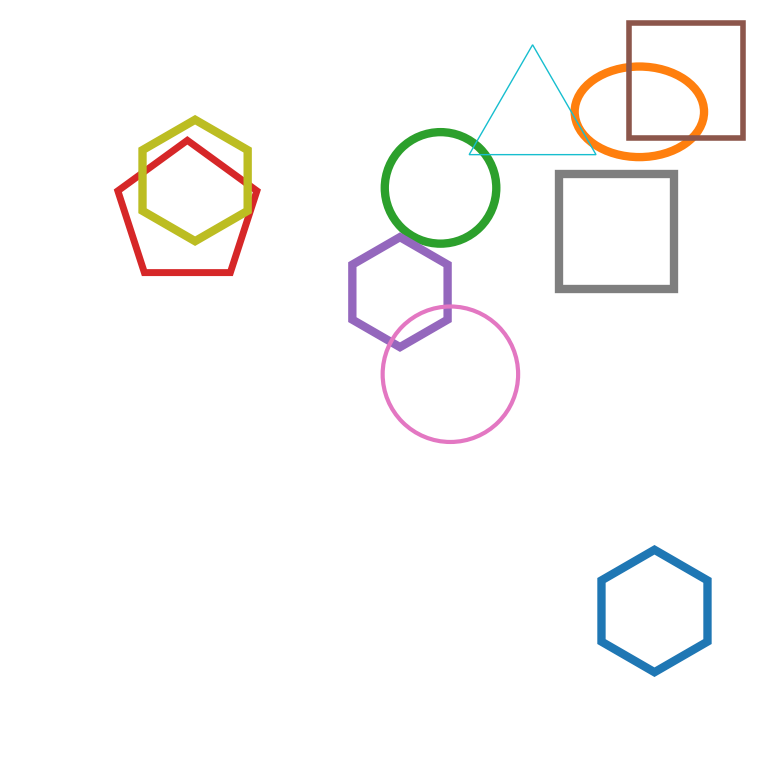[{"shape": "hexagon", "thickness": 3, "radius": 0.4, "center": [0.85, 0.206]}, {"shape": "oval", "thickness": 3, "radius": 0.42, "center": [0.83, 0.855]}, {"shape": "circle", "thickness": 3, "radius": 0.36, "center": [0.572, 0.756]}, {"shape": "pentagon", "thickness": 2.5, "radius": 0.47, "center": [0.243, 0.723]}, {"shape": "hexagon", "thickness": 3, "radius": 0.36, "center": [0.519, 0.621]}, {"shape": "square", "thickness": 2, "radius": 0.37, "center": [0.891, 0.895]}, {"shape": "circle", "thickness": 1.5, "radius": 0.44, "center": [0.585, 0.514]}, {"shape": "square", "thickness": 3, "radius": 0.38, "center": [0.801, 0.699]}, {"shape": "hexagon", "thickness": 3, "radius": 0.39, "center": [0.253, 0.766]}, {"shape": "triangle", "thickness": 0.5, "radius": 0.48, "center": [0.692, 0.847]}]